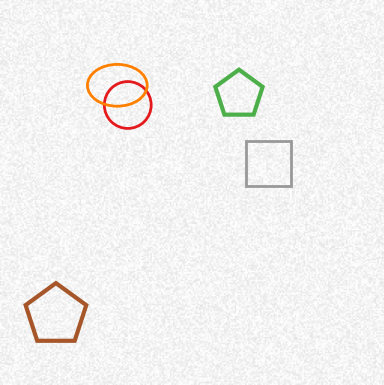[{"shape": "circle", "thickness": 2, "radius": 0.3, "center": [0.332, 0.727]}, {"shape": "pentagon", "thickness": 3, "radius": 0.32, "center": [0.621, 0.755]}, {"shape": "oval", "thickness": 2, "radius": 0.39, "center": [0.305, 0.778]}, {"shape": "pentagon", "thickness": 3, "radius": 0.41, "center": [0.145, 0.182]}, {"shape": "square", "thickness": 2, "radius": 0.29, "center": [0.697, 0.575]}]